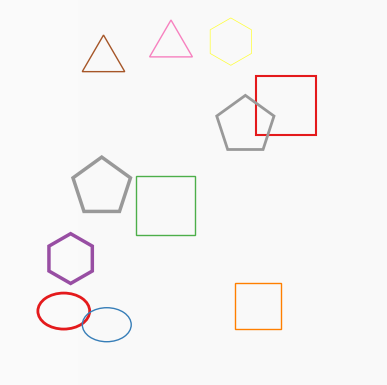[{"shape": "oval", "thickness": 2, "radius": 0.33, "center": [0.165, 0.192]}, {"shape": "square", "thickness": 1.5, "radius": 0.38, "center": [0.738, 0.725]}, {"shape": "oval", "thickness": 1, "radius": 0.32, "center": [0.276, 0.157]}, {"shape": "square", "thickness": 1, "radius": 0.38, "center": [0.427, 0.466]}, {"shape": "hexagon", "thickness": 2.5, "radius": 0.32, "center": [0.182, 0.328]}, {"shape": "square", "thickness": 1, "radius": 0.3, "center": [0.666, 0.206]}, {"shape": "hexagon", "thickness": 0.5, "radius": 0.31, "center": [0.596, 0.892]}, {"shape": "triangle", "thickness": 1, "radius": 0.32, "center": [0.267, 0.846]}, {"shape": "triangle", "thickness": 1, "radius": 0.32, "center": [0.441, 0.884]}, {"shape": "pentagon", "thickness": 2.5, "radius": 0.39, "center": [0.263, 0.514]}, {"shape": "pentagon", "thickness": 2, "radius": 0.39, "center": [0.633, 0.675]}]